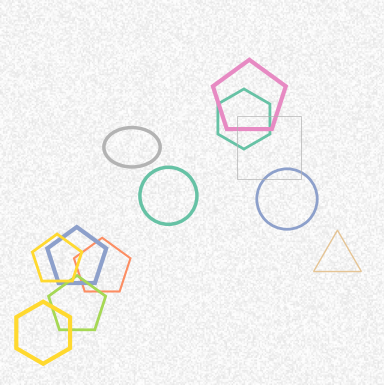[{"shape": "hexagon", "thickness": 2, "radius": 0.39, "center": [0.634, 0.691]}, {"shape": "circle", "thickness": 2.5, "radius": 0.37, "center": [0.437, 0.491]}, {"shape": "pentagon", "thickness": 1.5, "radius": 0.39, "center": [0.265, 0.305]}, {"shape": "circle", "thickness": 2, "radius": 0.39, "center": [0.745, 0.483]}, {"shape": "pentagon", "thickness": 3, "radius": 0.4, "center": [0.199, 0.33]}, {"shape": "pentagon", "thickness": 3, "radius": 0.5, "center": [0.648, 0.745]}, {"shape": "pentagon", "thickness": 2, "radius": 0.39, "center": [0.2, 0.206]}, {"shape": "pentagon", "thickness": 2, "radius": 0.34, "center": [0.148, 0.325]}, {"shape": "hexagon", "thickness": 3, "radius": 0.4, "center": [0.112, 0.136]}, {"shape": "triangle", "thickness": 1, "radius": 0.36, "center": [0.877, 0.331]}, {"shape": "oval", "thickness": 2.5, "radius": 0.37, "center": [0.343, 0.618]}, {"shape": "square", "thickness": 0.5, "radius": 0.41, "center": [0.698, 0.617]}]